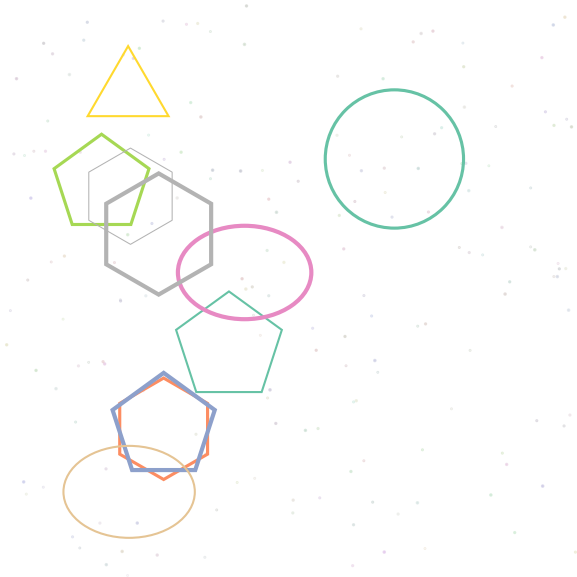[{"shape": "pentagon", "thickness": 1, "radius": 0.48, "center": [0.396, 0.398]}, {"shape": "circle", "thickness": 1.5, "radius": 0.6, "center": [0.683, 0.724]}, {"shape": "hexagon", "thickness": 1.5, "radius": 0.44, "center": [0.283, 0.257]}, {"shape": "pentagon", "thickness": 2, "radius": 0.47, "center": [0.283, 0.26]}, {"shape": "oval", "thickness": 2, "radius": 0.58, "center": [0.424, 0.527]}, {"shape": "pentagon", "thickness": 1.5, "radius": 0.43, "center": [0.176, 0.68]}, {"shape": "triangle", "thickness": 1, "radius": 0.4, "center": [0.222, 0.838]}, {"shape": "oval", "thickness": 1, "radius": 0.57, "center": [0.224, 0.147]}, {"shape": "hexagon", "thickness": 0.5, "radius": 0.42, "center": [0.226, 0.659]}, {"shape": "hexagon", "thickness": 2, "radius": 0.52, "center": [0.275, 0.594]}]